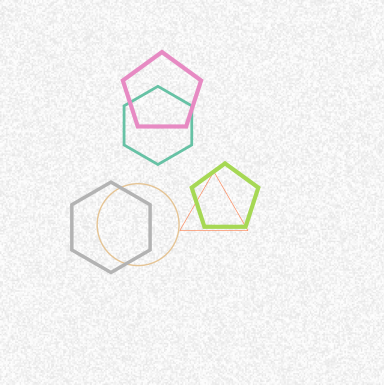[{"shape": "hexagon", "thickness": 2, "radius": 0.51, "center": [0.41, 0.674]}, {"shape": "triangle", "thickness": 0.5, "radius": 0.51, "center": [0.555, 0.452]}, {"shape": "pentagon", "thickness": 3, "radius": 0.53, "center": [0.421, 0.758]}, {"shape": "pentagon", "thickness": 3, "radius": 0.45, "center": [0.584, 0.485]}, {"shape": "circle", "thickness": 1, "radius": 0.53, "center": [0.359, 0.416]}, {"shape": "hexagon", "thickness": 2.5, "radius": 0.59, "center": [0.288, 0.41]}]